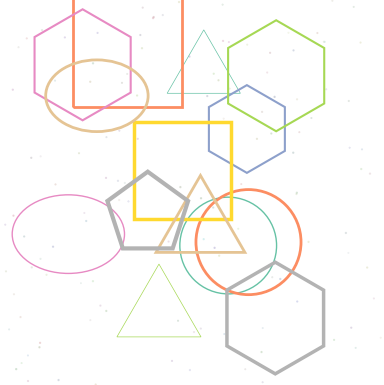[{"shape": "circle", "thickness": 1, "radius": 0.63, "center": [0.593, 0.362]}, {"shape": "triangle", "thickness": 0.5, "radius": 0.55, "center": [0.529, 0.813]}, {"shape": "square", "thickness": 2, "radius": 0.71, "center": [0.331, 0.863]}, {"shape": "circle", "thickness": 2, "radius": 0.68, "center": [0.645, 0.371]}, {"shape": "hexagon", "thickness": 1.5, "radius": 0.57, "center": [0.641, 0.665]}, {"shape": "oval", "thickness": 1, "radius": 0.73, "center": [0.178, 0.392]}, {"shape": "hexagon", "thickness": 1.5, "radius": 0.72, "center": [0.215, 0.832]}, {"shape": "triangle", "thickness": 0.5, "radius": 0.63, "center": [0.413, 0.188]}, {"shape": "hexagon", "thickness": 1.5, "radius": 0.72, "center": [0.717, 0.803]}, {"shape": "square", "thickness": 2.5, "radius": 0.63, "center": [0.473, 0.557]}, {"shape": "triangle", "thickness": 2, "radius": 0.67, "center": [0.521, 0.411]}, {"shape": "oval", "thickness": 2, "radius": 0.67, "center": [0.252, 0.751]}, {"shape": "hexagon", "thickness": 2.5, "radius": 0.72, "center": [0.715, 0.174]}, {"shape": "pentagon", "thickness": 3, "radius": 0.55, "center": [0.384, 0.444]}]